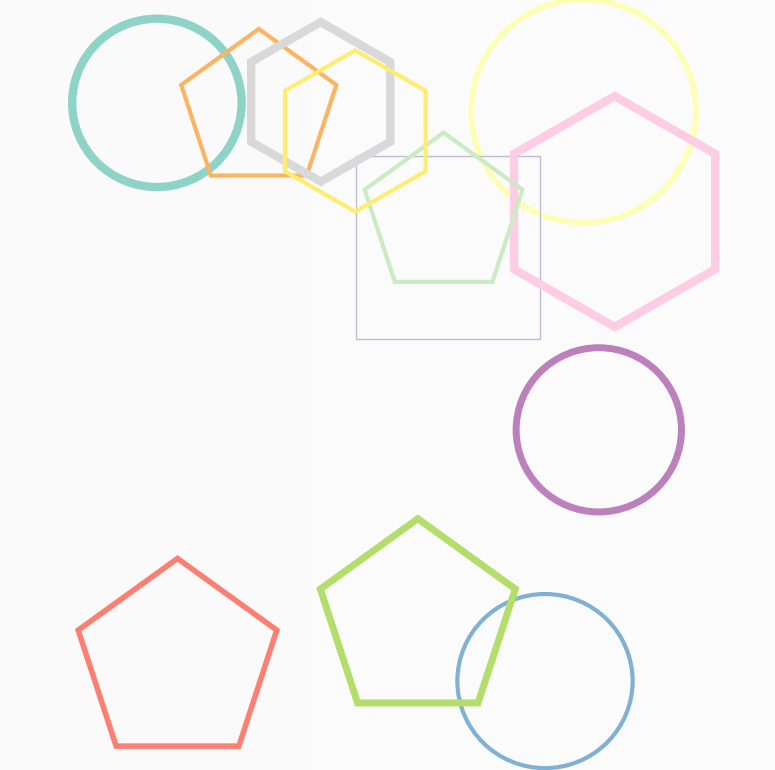[{"shape": "circle", "thickness": 3, "radius": 0.55, "center": [0.202, 0.866]}, {"shape": "circle", "thickness": 2, "radius": 0.72, "center": [0.753, 0.856]}, {"shape": "square", "thickness": 0.5, "radius": 0.59, "center": [0.578, 0.678]}, {"shape": "pentagon", "thickness": 2, "radius": 0.67, "center": [0.229, 0.14]}, {"shape": "circle", "thickness": 1.5, "radius": 0.57, "center": [0.703, 0.116]}, {"shape": "pentagon", "thickness": 1.5, "radius": 0.53, "center": [0.334, 0.857]}, {"shape": "pentagon", "thickness": 2.5, "radius": 0.66, "center": [0.539, 0.194]}, {"shape": "hexagon", "thickness": 3, "radius": 0.75, "center": [0.793, 0.725]}, {"shape": "hexagon", "thickness": 3, "radius": 0.52, "center": [0.414, 0.868]}, {"shape": "circle", "thickness": 2.5, "radius": 0.53, "center": [0.773, 0.442]}, {"shape": "pentagon", "thickness": 1.5, "radius": 0.54, "center": [0.572, 0.721]}, {"shape": "hexagon", "thickness": 1.5, "radius": 0.52, "center": [0.458, 0.83]}]